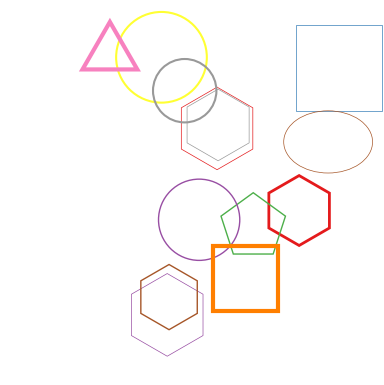[{"shape": "hexagon", "thickness": 2, "radius": 0.45, "center": [0.777, 0.453]}, {"shape": "hexagon", "thickness": 0.5, "radius": 0.54, "center": [0.564, 0.666]}, {"shape": "square", "thickness": 0.5, "radius": 0.56, "center": [0.881, 0.823]}, {"shape": "pentagon", "thickness": 1, "radius": 0.44, "center": [0.658, 0.411]}, {"shape": "circle", "thickness": 1, "radius": 0.53, "center": [0.517, 0.429]}, {"shape": "hexagon", "thickness": 0.5, "radius": 0.54, "center": [0.434, 0.182]}, {"shape": "square", "thickness": 3, "radius": 0.42, "center": [0.638, 0.278]}, {"shape": "circle", "thickness": 1.5, "radius": 0.59, "center": [0.419, 0.851]}, {"shape": "hexagon", "thickness": 1, "radius": 0.42, "center": [0.439, 0.228]}, {"shape": "oval", "thickness": 0.5, "radius": 0.58, "center": [0.852, 0.631]}, {"shape": "triangle", "thickness": 3, "radius": 0.41, "center": [0.285, 0.861]}, {"shape": "circle", "thickness": 1.5, "radius": 0.41, "center": [0.48, 0.764]}, {"shape": "hexagon", "thickness": 0.5, "radius": 0.47, "center": [0.567, 0.675]}]